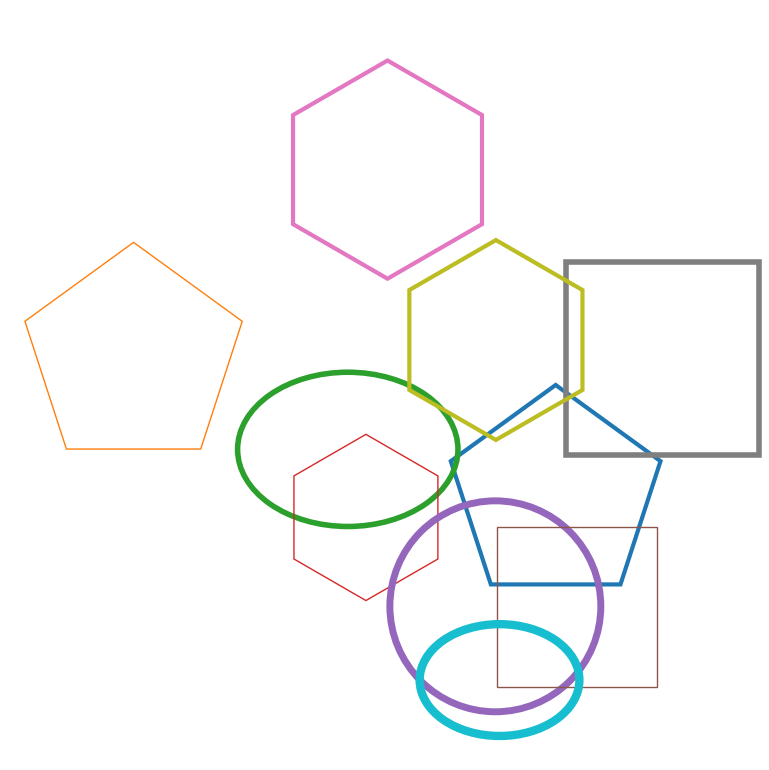[{"shape": "pentagon", "thickness": 1.5, "radius": 0.72, "center": [0.722, 0.357]}, {"shape": "pentagon", "thickness": 0.5, "radius": 0.74, "center": [0.173, 0.537]}, {"shape": "oval", "thickness": 2, "radius": 0.72, "center": [0.452, 0.416]}, {"shape": "hexagon", "thickness": 0.5, "radius": 0.54, "center": [0.475, 0.328]}, {"shape": "circle", "thickness": 2.5, "radius": 0.68, "center": [0.643, 0.213]}, {"shape": "square", "thickness": 0.5, "radius": 0.52, "center": [0.749, 0.211]}, {"shape": "hexagon", "thickness": 1.5, "radius": 0.71, "center": [0.503, 0.78]}, {"shape": "square", "thickness": 2, "radius": 0.63, "center": [0.86, 0.535]}, {"shape": "hexagon", "thickness": 1.5, "radius": 0.65, "center": [0.644, 0.558]}, {"shape": "oval", "thickness": 3, "radius": 0.52, "center": [0.649, 0.117]}]